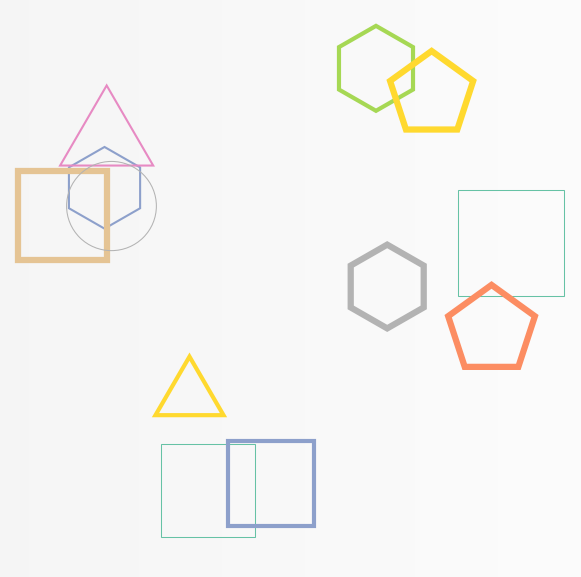[{"shape": "square", "thickness": 0.5, "radius": 0.46, "center": [0.879, 0.578]}, {"shape": "square", "thickness": 0.5, "radius": 0.4, "center": [0.358, 0.151]}, {"shape": "pentagon", "thickness": 3, "radius": 0.39, "center": [0.846, 0.427]}, {"shape": "square", "thickness": 2, "radius": 0.37, "center": [0.467, 0.162]}, {"shape": "hexagon", "thickness": 1, "radius": 0.35, "center": [0.18, 0.674]}, {"shape": "triangle", "thickness": 1, "radius": 0.46, "center": [0.183, 0.759]}, {"shape": "hexagon", "thickness": 2, "radius": 0.37, "center": [0.647, 0.881]}, {"shape": "triangle", "thickness": 2, "radius": 0.34, "center": [0.326, 0.314]}, {"shape": "pentagon", "thickness": 3, "radius": 0.38, "center": [0.743, 0.836]}, {"shape": "square", "thickness": 3, "radius": 0.38, "center": [0.108, 0.626]}, {"shape": "hexagon", "thickness": 3, "radius": 0.36, "center": [0.666, 0.503]}, {"shape": "circle", "thickness": 0.5, "radius": 0.39, "center": [0.192, 0.642]}]